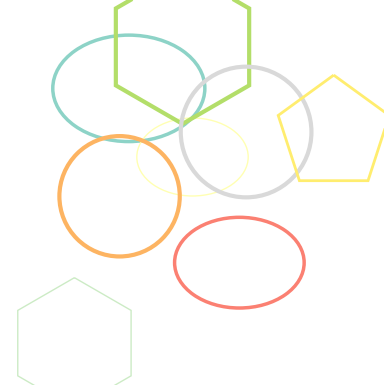[{"shape": "oval", "thickness": 2.5, "radius": 0.99, "center": [0.335, 0.771]}, {"shape": "oval", "thickness": 1, "radius": 0.72, "center": [0.5, 0.592]}, {"shape": "oval", "thickness": 2.5, "radius": 0.84, "center": [0.622, 0.318]}, {"shape": "circle", "thickness": 3, "radius": 0.78, "center": [0.311, 0.49]}, {"shape": "hexagon", "thickness": 3, "radius": 1.0, "center": [0.474, 0.878]}, {"shape": "circle", "thickness": 3, "radius": 0.85, "center": [0.639, 0.657]}, {"shape": "hexagon", "thickness": 1, "radius": 0.85, "center": [0.193, 0.109]}, {"shape": "pentagon", "thickness": 2, "radius": 0.76, "center": [0.867, 0.653]}]